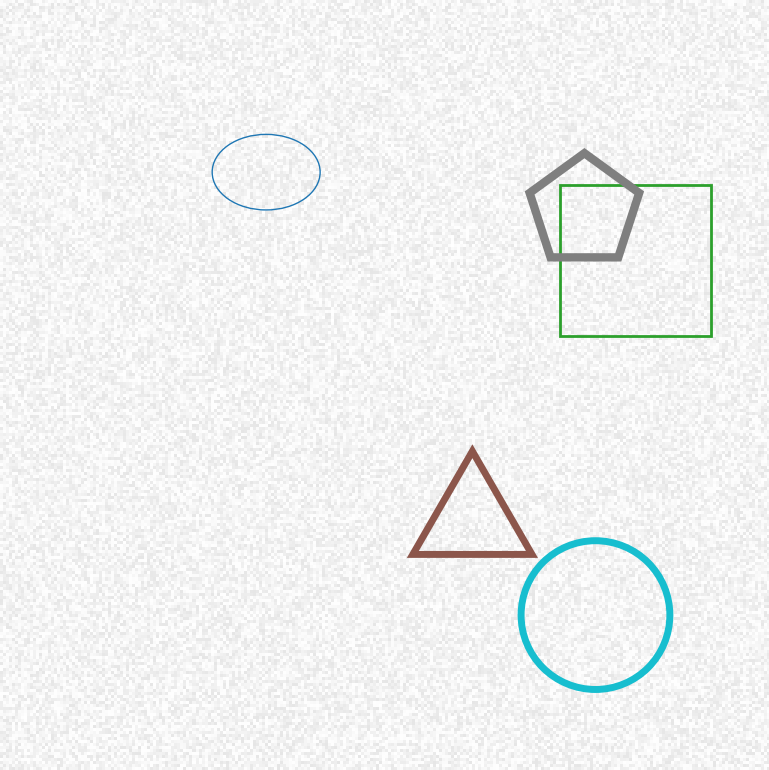[{"shape": "oval", "thickness": 0.5, "radius": 0.35, "center": [0.346, 0.776]}, {"shape": "square", "thickness": 1, "radius": 0.49, "center": [0.826, 0.662]}, {"shape": "triangle", "thickness": 2.5, "radius": 0.45, "center": [0.613, 0.325]}, {"shape": "pentagon", "thickness": 3, "radius": 0.37, "center": [0.759, 0.726]}, {"shape": "circle", "thickness": 2.5, "radius": 0.48, "center": [0.773, 0.201]}]